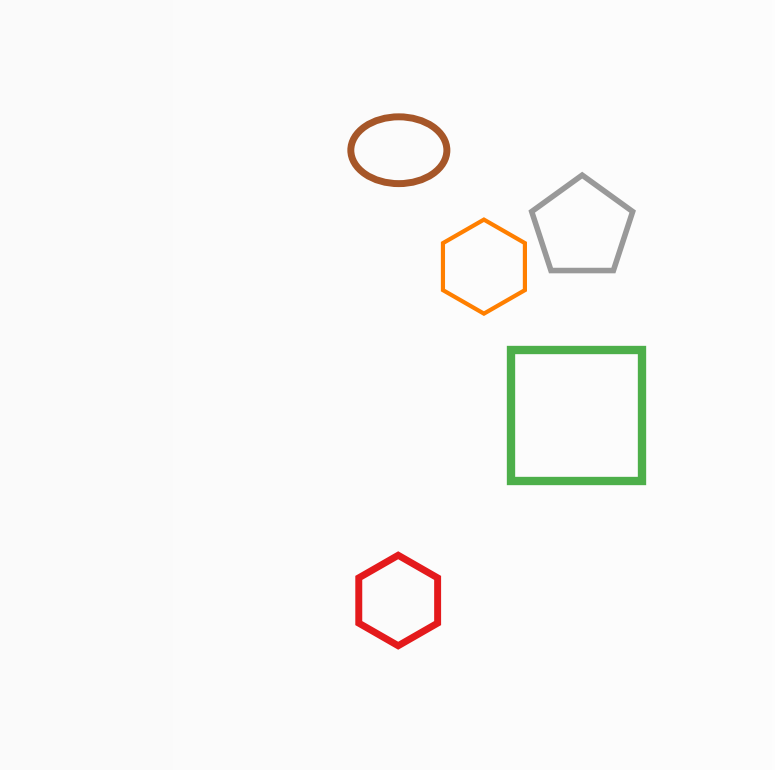[{"shape": "hexagon", "thickness": 2.5, "radius": 0.29, "center": [0.514, 0.22]}, {"shape": "square", "thickness": 3, "radius": 0.43, "center": [0.744, 0.46]}, {"shape": "hexagon", "thickness": 1.5, "radius": 0.31, "center": [0.624, 0.654]}, {"shape": "oval", "thickness": 2.5, "radius": 0.31, "center": [0.515, 0.805]}, {"shape": "pentagon", "thickness": 2, "radius": 0.34, "center": [0.751, 0.704]}]